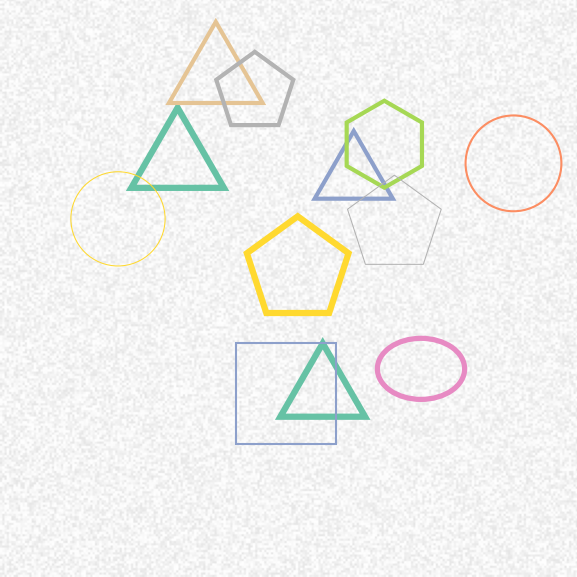[{"shape": "triangle", "thickness": 3, "radius": 0.46, "center": [0.308, 0.72]}, {"shape": "triangle", "thickness": 3, "radius": 0.42, "center": [0.559, 0.32]}, {"shape": "circle", "thickness": 1, "radius": 0.41, "center": [0.889, 0.716]}, {"shape": "square", "thickness": 1, "radius": 0.43, "center": [0.495, 0.318]}, {"shape": "triangle", "thickness": 2, "radius": 0.39, "center": [0.613, 0.694]}, {"shape": "oval", "thickness": 2.5, "radius": 0.38, "center": [0.729, 0.36]}, {"shape": "hexagon", "thickness": 2, "radius": 0.38, "center": [0.665, 0.749]}, {"shape": "circle", "thickness": 0.5, "radius": 0.41, "center": [0.204, 0.62]}, {"shape": "pentagon", "thickness": 3, "radius": 0.46, "center": [0.516, 0.532]}, {"shape": "triangle", "thickness": 2, "radius": 0.47, "center": [0.374, 0.868]}, {"shape": "pentagon", "thickness": 2, "radius": 0.35, "center": [0.441, 0.839]}, {"shape": "pentagon", "thickness": 0.5, "radius": 0.43, "center": [0.683, 0.61]}]